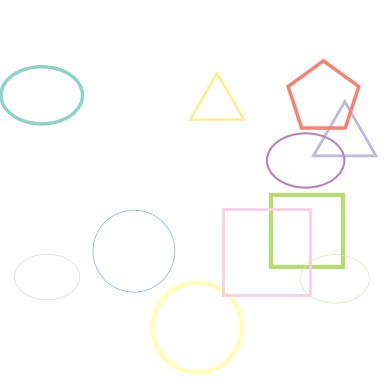[{"shape": "oval", "thickness": 2.5, "radius": 0.53, "center": [0.108, 0.752]}, {"shape": "circle", "thickness": 3, "radius": 0.58, "center": [0.512, 0.149]}, {"shape": "triangle", "thickness": 2, "radius": 0.47, "center": [0.895, 0.642]}, {"shape": "pentagon", "thickness": 2.5, "radius": 0.48, "center": [0.84, 0.746]}, {"shape": "circle", "thickness": 0.5, "radius": 0.53, "center": [0.348, 0.348]}, {"shape": "square", "thickness": 3, "radius": 0.47, "center": [0.798, 0.4]}, {"shape": "square", "thickness": 2, "radius": 0.56, "center": [0.693, 0.346]}, {"shape": "oval", "thickness": 0.5, "radius": 0.42, "center": [0.122, 0.281]}, {"shape": "oval", "thickness": 1.5, "radius": 0.5, "center": [0.794, 0.583]}, {"shape": "oval", "thickness": 0.5, "radius": 0.45, "center": [0.87, 0.276]}, {"shape": "triangle", "thickness": 1.5, "radius": 0.4, "center": [0.564, 0.729]}]